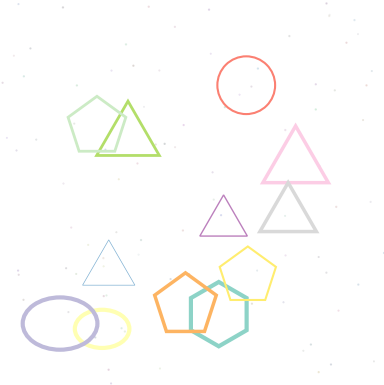[{"shape": "hexagon", "thickness": 3, "radius": 0.42, "center": [0.568, 0.184]}, {"shape": "oval", "thickness": 3, "radius": 0.35, "center": [0.265, 0.146]}, {"shape": "oval", "thickness": 3, "radius": 0.49, "center": [0.156, 0.16]}, {"shape": "circle", "thickness": 1.5, "radius": 0.38, "center": [0.64, 0.779]}, {"shape": "triangle", "thickness": 0.5, "radius": 0.39, "center": [0.282, 0.299]}, {"shape": "pentagon", "thickness": 2.5, "radius": 0.42, "center": [0.482, 0.207]}, {"shape": "triangle", "thickness": 2, "radius": 0.47, "center": [0.332, 0.643]}, {"shape": "triangle", "thickness": 2.5, "radius": 0.49, "center": [0.768, 0.575]}, {"shape": "triangle", "thickness": 2.5, "radius": 0.42, "center": [0.748, 0.441]}, {"shape": "triangle", "thickness": 1, "radius": 0.36, "center": [0.581, 0.422]}, {"shape": "pentagon", "thickness": 2, "radius": 0.39, "center": [0.252, 0.671]}, {"shape": "pentagon", "thickness": 1.5, "radius": 0.38, "center": [0.644, 0.283]}]